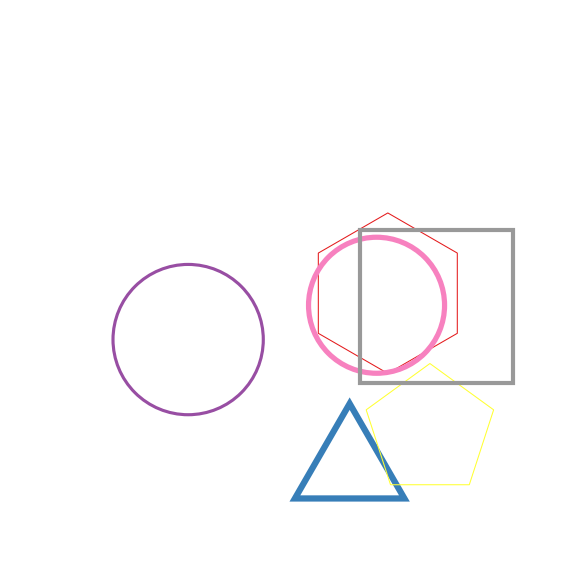[{"shape": "hexagon", "thickness": 0.5, "radius": 0.69, "center": [0.672, 0.491]}, {"shape": "triangle", "thickness": 3, "radius": 0.55, "center": [0.605, 0.191]}, {"shape": "circle", "thickness": 1.5, "radius": 0.65, "center": [0.326, 0.411]}, {"shape": "pentagon", "thickness": 0.5, "radius": 0.58, "center": [0.744, 0.254]}, {"shape": "circle", "thickness": 2.5, "radius": 0.59, "center": [0.652, 0.471]}, {"shape": "square", "thickness": 2, "radius": 0.66, "center": [0.756, 0.468]}]